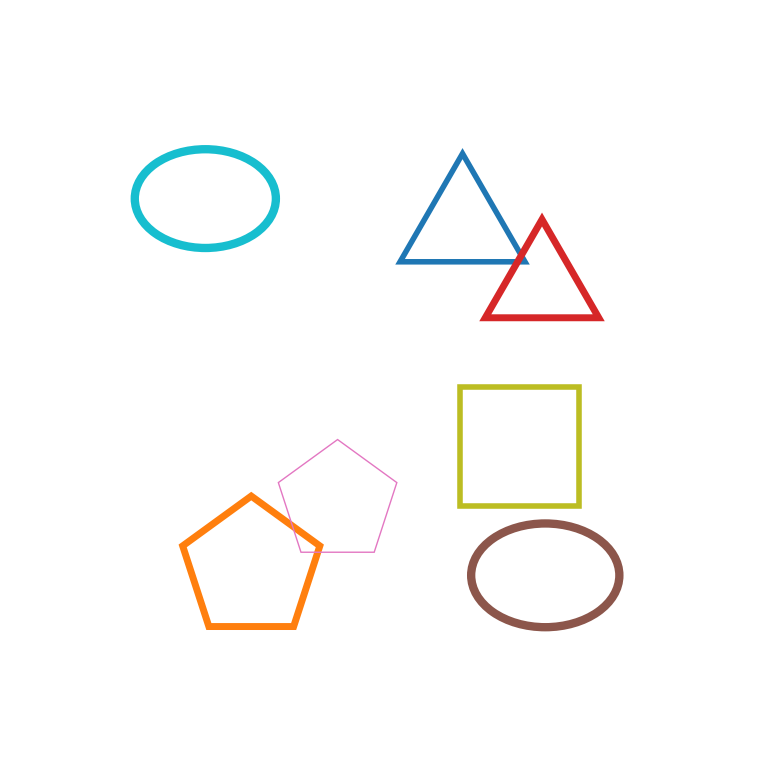[{"shape": "triangle", "thickness": 2, "radius": 0.47, "center": [0.601, 0.707]}, {"shape": "pentagon", "thickness": 2.5, "radius": 0.47, "center": [0.326, 0.262]}, {"shape": "triangle", "thickness": 2.5, "radius": 0.43, "center": [0.704, 0.63]}, {"shape": "oval", "thickness": 3, "radius": 0.48, "center": [0.708, 0.253]}, {"shape": "pentagon", "thickness": 0.5, "radius": 0.4, "center": [0.438, 0.348]}, {"shape": "square", "thickness": 2, "radius": 0.39, "center": [0.675, 0.42]}, {"shape": "oval", "thickness": 3, "radius": 0.46, "center": [0.267, 0.742]}]